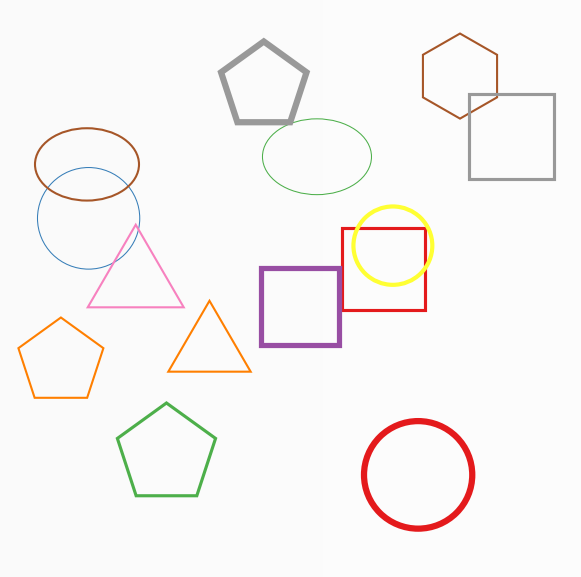[{"shape": "circle", "thickness": 3, "radius": 0.47, "center": [0.719, 0.177]}, {"shape": "square", "thickness": 1.5, "radius": 0.36, "center": [0.659, 0.534]}, {"shape": "circle", "thickness": 0.5, "radius": 0.44, "center": [0.152, 0.621]}, {"shape": "oval", "thickness": 0.5, "radius": 0.47, "center": [0.545, 0.728]}, {"shape": "pentagon", "thickness": 1.5, "radius": 0.44, "center": [0.286, 0.213]}, {"shape": "square", "thickness": 2.5, "radius": 0.33, "center": [0.516, 0.468]}, {"shape": "triangle", "thickness": 1, "radius": 0.41, "center": [0.36, 0.396]}, {"shape": "pentagon", "thickness": 1, "radius": 0.38, "center": [0.105, 0.372]}, {"shape": "circle", "thickness": 2, "radius": 0.34, "center": [0.676, 0.574]}, {"shape": "oval", "thickness": 1, "radius": 0.45, "center": [0.15, 0.714]}, {"shape": "hexagon", "thickness": 1, "radius": 0.37, "center": [0.791, 0.867]}, {"shape": "triangle", "thickness": 1, "radius": 0.48, "center": [0.234, 0.515]}, {"shape": "pentagon", "thickness": 3, "radius": 0.39, "center": [0.454, 0.85]}, {"shape": "square", "thickness": 1.5, "radius": 0.37, "center": [0.88, 0.763]}]